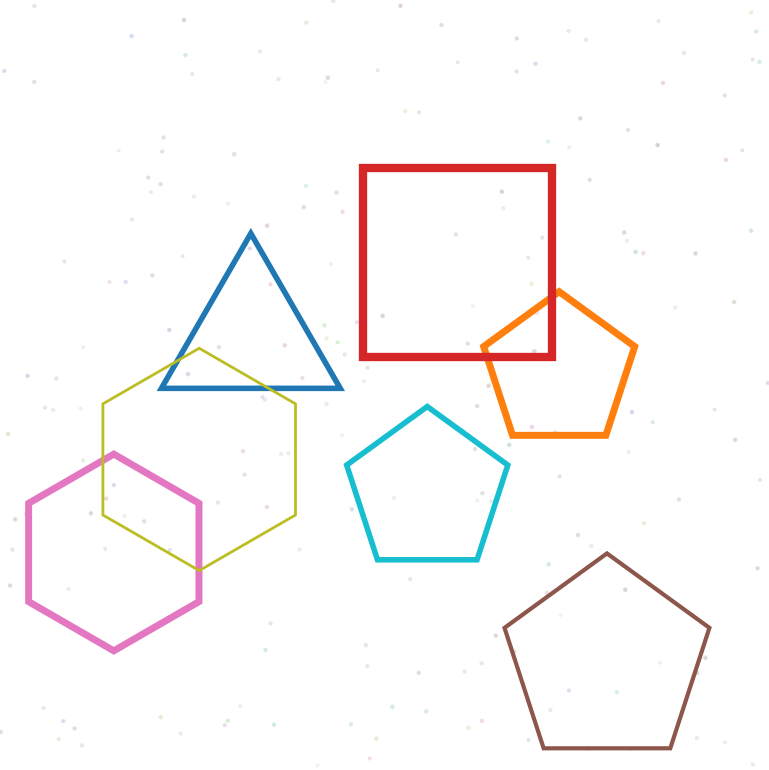[{"shape": "triangle", "thickness": 2, "radius": 0.67, "center": [0.326, 0.563]}, {"shape": "pentagon", "thickness": 2.5, "radius": 0.52, "center": [0.726, 0.518]}, {"shape": "square", "thickness": 3, "radius": 0.61, "center": [0.594, 0.659]}, {"shape": "pentagon", "thickness": 1.5, "radius": 0.7, "center": [0.788, 0.141]}, {"shape": "hexagon", "thickness": 2.5, "radius": 0.64, "center": [0.148, 0.283]}, {"shape": "hexagon", "thickness": 1, "radius": 0.72, "center": [0.259, 0.403]}, {"shape": "pentagon", "thickness": 2, "radius": 0.55, "center": [0.555, 0.362]}]